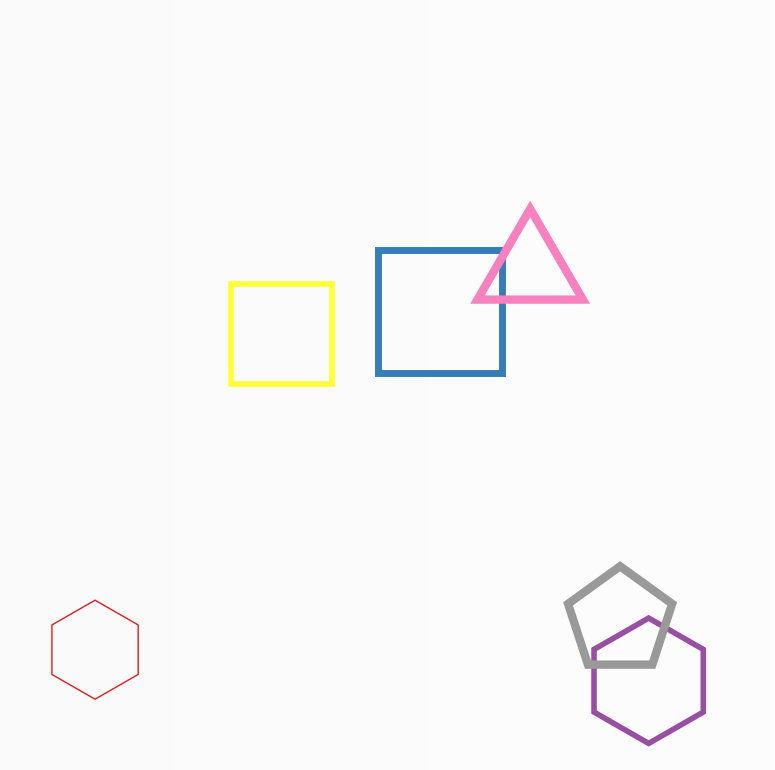[{"shape": "hexagon", "thickness": 0.5, "radius": 0.32, "center": [0.123, 0.156]}, {"shape": "square", "thickness": 2.5, "radius": 0.4, "center": [0.568, 0.596]}, {"shape": "hexagon", "thickness": 2, "radius": 0.41, "center": [0.837, 0.116]}, {"shape": "square", "thickness": 2, "radius": 0.32, "center": [0.363, 0.566]}, {"shape": "triangle", "thickness": 3, "radius": 0.39, "center": [0.684, 0.65]}, {"shape": "pentagon", "thickness": 3, "radius": 0.35, "center": [0.8, 0.194]}]